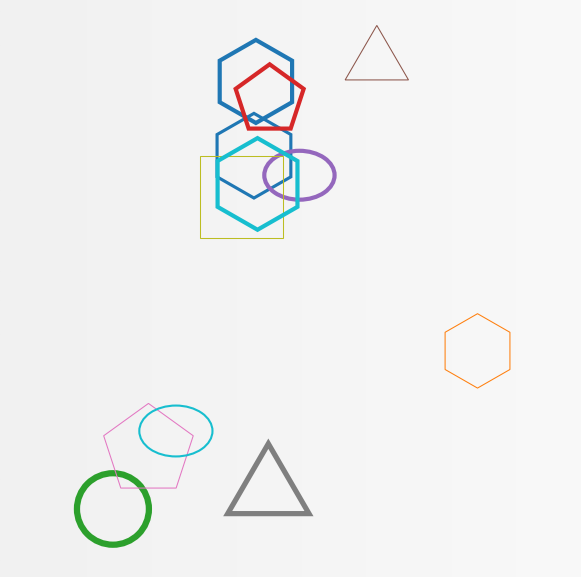[{"shape": "hexagon", "thickness": 2, "radius": 0.36, "center": [0.44, 0.858]}, {"shape": "hexagon", "thickness": 1.5, "radius": 0.37, "center": [0.437, 0.73]}, {"shape": "hexagon", "thickness": 0.5, "radius": 0.32, "center": [0.822, 0.392]}, {"shape": "circle", "thickness": 3, "radius": 0.31, "center": [0.194, 0.118]}, {"shape": "pentagon", "thickness": 2, "radius": 0.31, "center": [0.464, 0.826]}, {"shape": "oval", "thickness": 2, "radius": 0.3, "center": [0.515, 0.696]}, {"shape": "triangle", "thickness": 0.5, "radius": 0.31, "center": [0.648, 0.892]}, {"shape": "pentagon", "thickness": 0.5, "radius": 0.41, "center": [0.255, 0.22]}, {"shape": "triangle", "thickness": 2.5, "radius": 0.4, "center": [0.462, 0.15]}, {"shape": "square", "thickness": 0.5, "radius": 0.35, "center": [0.415, 0.659]}, {"shape": "hexagon", "thickness": 2, "radius": 0.4, "center": [0.443, 0.681]}, {"shape": "oval", "thickness": 1, "radius": 0.31, "center": [0.303, 0.253]}]